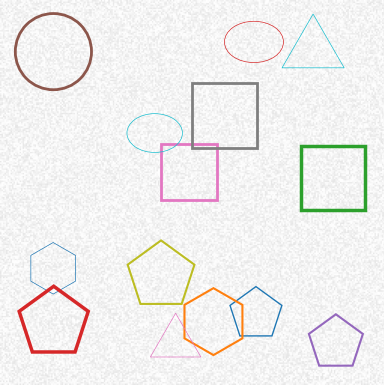[{"shape": "pentagon", "thickness": 1, "radius": 0.35, "center": [0.665, 0.185]}, {"shape": "hexagon", "thickness": 0.5, "radius": 0.33, "center": [0.138, 0.303]}, {"shape": "hexagon", "thickness": 1.5, "radius": 0.43, "center": [0.554, 0.165]}, {"shape": "square", "thickness": 2.5, "radius": 0.42, "center": [0.865, 0.537]}, {"shape": "oval", "thickness": 0.5, "radius": 0.38, "center": [0.66, 0.891]}, {"shape": "pentagon", "thickness": 2.5, "radius": 0.47, "center": [0.14, 0.162]}, {"shape": "pentagon", "thickness": 1.5, "radius": 0.37, "center": [0.872, 0.11]}, {"shape": "circle", "thickness": 2, "radius": 0.49, "center": [0.139, 0.866]}, {"shape": "triangle", "thickness": 0.5, "radius": 0.38, "center": [0.456, 0.111]}, {"shape": "square", "thickness": 2, "radius": 0.36, "center": [0.49, 0.553]}, {"shape": "square", "thickness": 2, "radius": 0.42, "center": [0.584, 0.7]}, {"shape": "pentagon", "thickness": 1.5, "radius": 0.46, "center": [0.418, 0.284]}, {"shape": "oval", "thickness": 0.5, "radius": 0.36, "center": [0.402, 0.654]}, {"shape": "triangle", "thickness": 0.5, "radius": 0.47, "center": [0.813, 0.87]}]